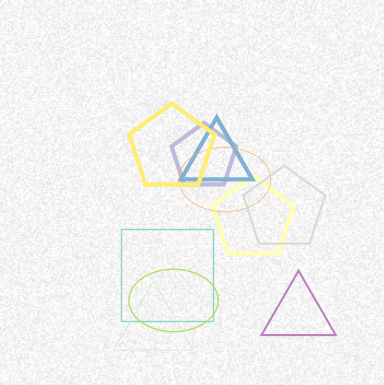[{"shape": "square", "thickness": 1, "radius": 0.6, "center": [0.433, 0.286]}, {"shape": "pentagon", "thickness": 3, "radius": 0.56, "center": [0.658, 0.432]}, {"shape": "pentagon", "thickness": 3, "radius": 0.44, "center": [0.53, 0.593]}, {"shape": "triangle", "thickness": 3, "radius": 0.53, "center": [0.563, 0.588]}, {"shape": "oval", "thickness": 0.5, "radius": 0.6, "center": [0.584, 0.534]}, {"shape": "oval", "thickness": 1, "radius": 0.58, "center": [0.451, 0.22]}, {"shape": "pentagon", "thickness": 1.5, "radius": 0.56, "center": [0.738, 0.458]}, {"shape": "triangle", "thickness": 1.5, "radius": 0.56, "center": [0.776, 0.185]}, {"shape": "triangle", "thickness": 0.5, "radius": 0.6, "center": [0.399, 0.15]}, {"shape": "pentagon", "thickness": 3, "radius": 0.58, "center": [0.446, 0.615]}]